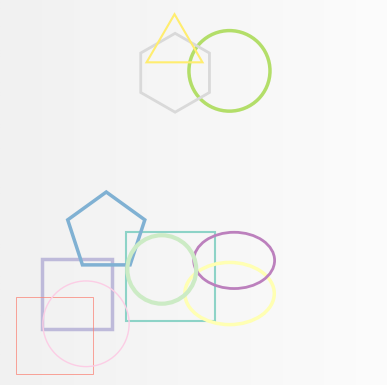[{"shape": "square", "thickness": 1.5, "radius": 0.57, "center": [0.441, 0.282]}, {"shape": "oval", "thickness": 2.5, "radius": 0.58, "center": [0.592, 0.238]}, {"shape": "square", "thickness": 2.5, "radius": 0.45, "center": [0.199, 0.236]}, {"shape": "square", "thickness": 0.5, "radius": 0.5, "center": [0.14, 0.128]}, {"shape": "pentagon", "thickness": 2.5, "radius": 0.52, "center": [0.274, 0.397]}, {"shape": "circle", "thickness": 2.5, "radius": 0.52, "center": [0.592, 0.816]}, {"shape": "circle", "thickness": 1, "radius": 0.56, "center": [0.222, 0.159]}, {"shape": "hexagon", "thickness": 2, "radius": 0.51, "center": [0.452, 0.811]}, {"shape": "oval", "thickness": 2, "radius": 0.52, "center": [0.604, 0.324]}, {"shape": "circle", "thickness": 3, "radius": 0.44, "center": [0.417, 0.3]}, {"shape": "triangle", "thickness": 1.5, "radius": 0.42, "center": [0.45, 0.88]}]